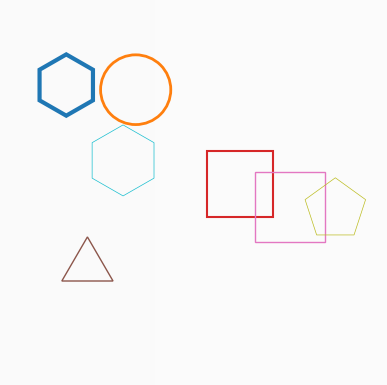[{"shape": "hexagon", "thickness": 3, "radius": 0.4, "center": [0.171, 0.779]}, {"shape": "circle", "thickness": 2, "radius": 0.45, "center": [0.35, 0.767]}, {"shape": "square", "thickness": 1.5, "radius": 0.43, "center": [0.619, 0.521]}, {"shape": "triangle", "thickness": 1, "radius": 0.38, "center": [0.226, 0.308]}, {"shape": "square", "thickness": 1, "radius": 0.45, "center": [0.748, 0.463]}, {"shape": "pentagon", "thickness": 0.5, "radius": 0.41, "center": [0.865, 0.456]}, {"shape": "hexagon", "thickness": 0.5, "radius": 0.46, "center": [0.318, 0.583]}]